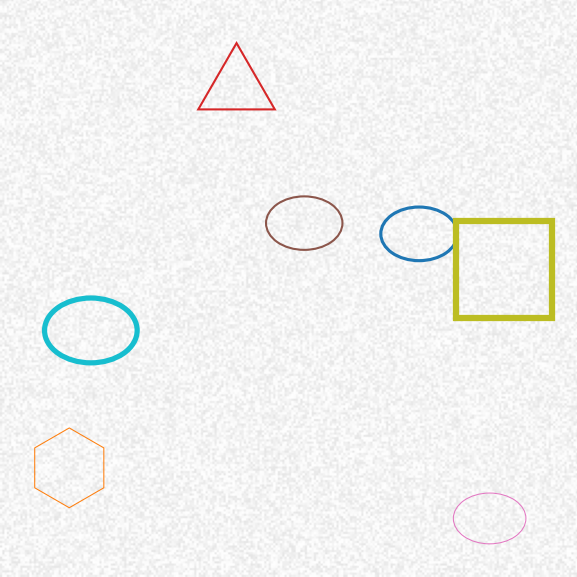[{"shape": "oval", "thickness": 1.5, "radius": 0.33, "center": [0.726, 0.594]}, {"shape": "hexagon", "thickness": 0.5, "radius": 0.35, "center": [0.12, 0.189]}, {"shape": "triangle", "thickness": 1, "radius": 0.38, "center": [0.41, 0.848]}, {"shape": "oval", "thickness": 1, "radius": 0.33, "center": [0.527, 0.613]}, {"shape": "oval", "thickness": 0.5, "radius": 0.31, "center": [0.848, 0.101]}, {"shape": "square", "thickness": 3, "radius": 0.42, "center": [0.873, 0.533]}, {"shape": "oval", "thickness": 2.5, "radius": 0.4, "center": [0.157, 0.427]}]